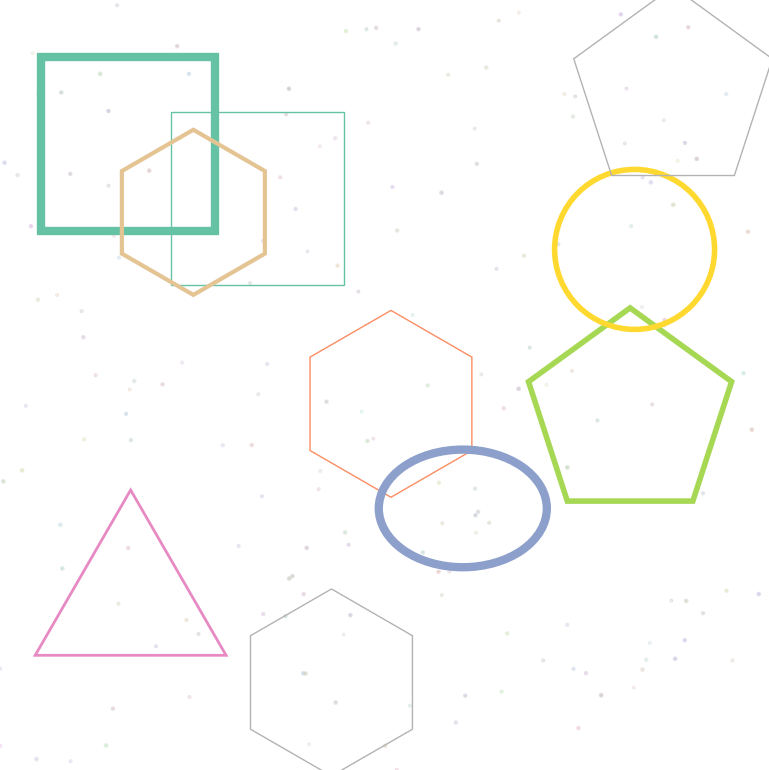[{"shape": "square", "thickness": 0.5, "radius": 0.56, "center": [0.335, 0.742]}, {"shape": "square", "thickness": 3, "radius": 0.56, "center": [0.166, 0.813]}, {"shape": "hexagon", "thickness": 0.5, "radius": 0.61, "center": [0.508, 0.476]}, {"shape": "oval", "thickness": 3, "radius": 0.55, "center": [0.601, 0.34]}, {"shape": "triangle", "thickness": 1, "radius": 0.72, "center": [0.17, 0.221]}, {"shape": "pentagon", "thickness": 2, "radius": 0.69, "center": [0.818, 0.461]}, {"shape": "circle", "thickness": 2, "radius": 0.52, "center": [0.824, 0.676]}, {"shape": "hexagon", "thickness": 1.5, "radius": 0.54, "center": [0.251, 0.724]}, {"shape": "hexagon", "thickness": 0.5, "radius": 0.61, "center": [0.43, 0.114]}, {"shape": "pentagon", "thickness": 0.5, "radius": 0.68, "center": [0.874, 0.882]}]